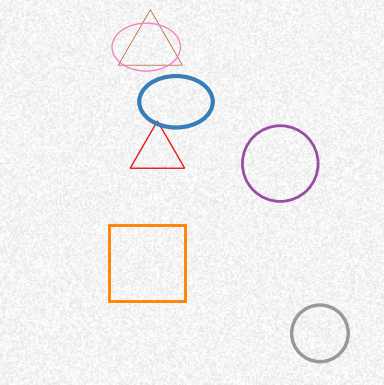[{"shape": "triangle", "thickness": 1, "radius": 0.41, "center": [0.409, 0.604]}, {"shape": "oval", "thickness": 3, "radius": 0.48, "center": [0.457, 0.736]}, {"shape": "circle", "thickness": 2, "radius": 0.49, "center": [0.728, 0.575]}, {"shape": "square", "thickness": 2, "radius": 0.5, "center": [0.382, 0.317]}, {"shape": "triangle", "thickness": 0.5, "radius": 0.48, "center": [0.39, 0.879]}, {"shape": "oval", "thickness": 1, "radius": 0.44, "center": [0.38, 0.878]}, {"shape": "circle", "thickness": 2.5, "radius": 0.37, "center": [0.831, 0.134]}]